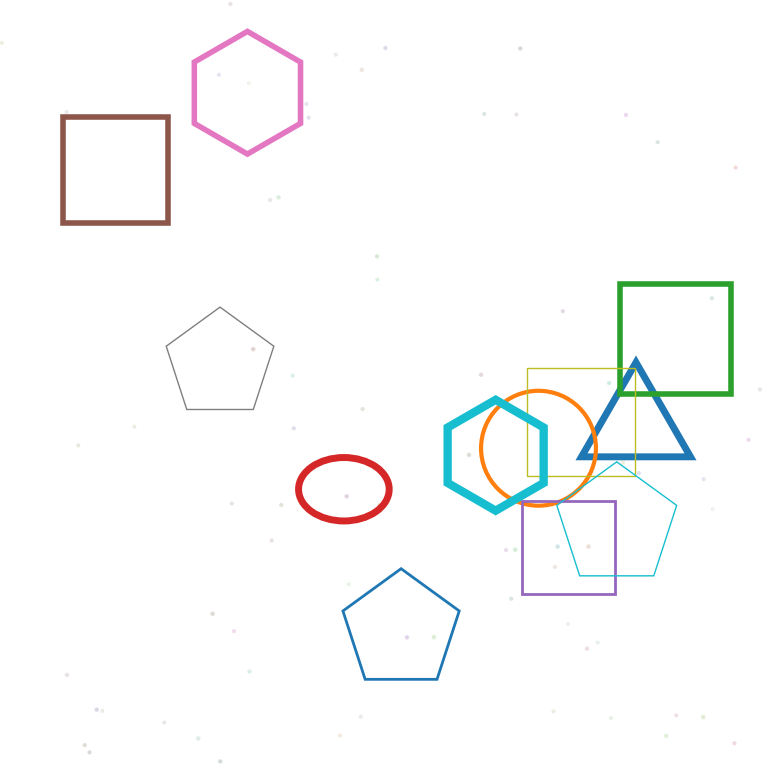[{"shape": "triangle", "thickness": 2.5, "radius": 0.41, "center": [0.826, 0.448]}, {"shape": "pentagon", "thickness": 1, "radius": 0.4, "center": [0.521, 0.182]}, {"shape": "circle", "thickness": 1.5, "radius": 0.37, "center": [0.699, 0.418]}, {"shape": "square", "thickness": 2, "radius": 0.36, "center": [0.877, 0.56]}, {"shape": "oval", "thickness": 2.5, "radius": 0.29, "center": [0.447, 0.365]}, {"shape": "square", "thickness": 1, "radius": 0.3, "center": [0.738, 0.289]}, {"shape": "square", "thickness": 2, "radius": 0.34, "center": [0.15, 0.779]}, {"shape": "hexagon", "thickness": 2, "radius": 0.4, "center": [0.321, 0.88]}, {"shape": "pentagon", "thickness": 0.5, "radius": 0.37, "center": [0.286, 0.528]}, {"shape": "square", "thickness": 0.5, "radius": 0.35, "center": [0.754, 0.452]}, {"shape": "hexagon", "thickness": 3, "radius": 0.36, "center": [0.644, 0.409]}, {"shape": "pentagon", "thickness": 0.5, "radius": 0.41, "center": [0.801, 0.318]}]